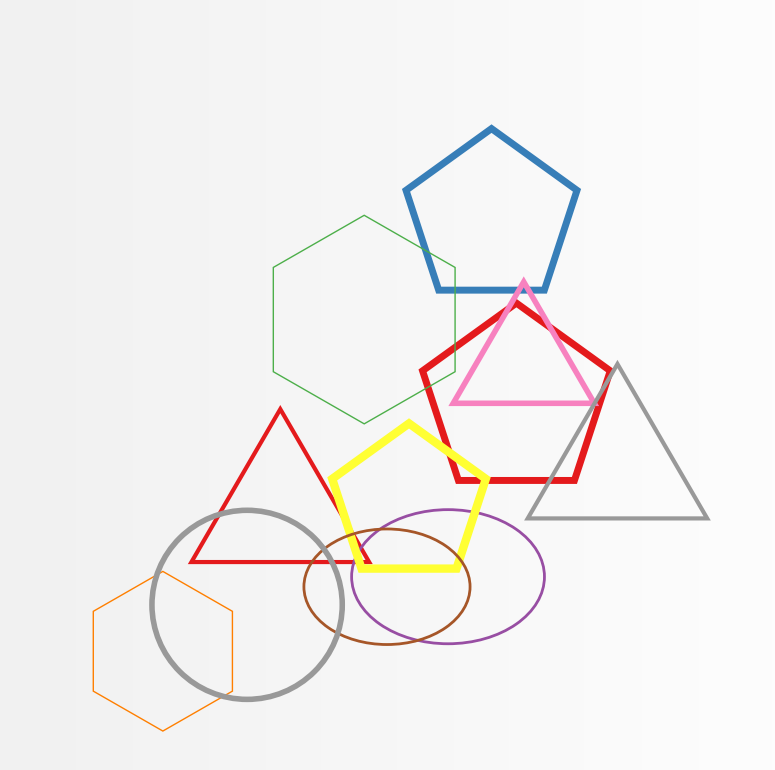[{"shape": "triangle", "thickness": 1.5, "radius": 0.66, "center": [0.362, 0.336]}, {"shape": "pentagon", "thickness": 2.5, "radius": 0.64, "center": [0.666, 0.479]}, {"shape": "pentagon", "thickness": 2.5, "radius": 0.58, "center": [0.634, 0.717]}, {"shape": "hexagon", "thickness": 0.5, "radius": 0.68, "center": [0.47, 0.585]}, {"shape": "oval", "thickness": 1, "radius": 0.62, "center": [0.578, 0.251]}, {"shape": "hexagon", "thickness": 0.5, "radius": 0.52, "center": [0.21, 0.154]}, {"shape": "pentagon", "thickness": 3, "radius": 0.52, "center": [0.528, 0.346]}, {"shape": "oval", "thickness": 1, "radius": 0.54, "center": [0.499, 0.238]}, {"shape": "triangle", "thickness": 2, "radius": 0.53, "center": [0.676, 0.529]}, {"shape": "triangle", "thickness": 1.5, "radius": 0.67, "center": [0.797, 0.394]}, {"shape": "circle", "thickness": 2, "radius": 0.61, "center": [0.319, 0.215]}]